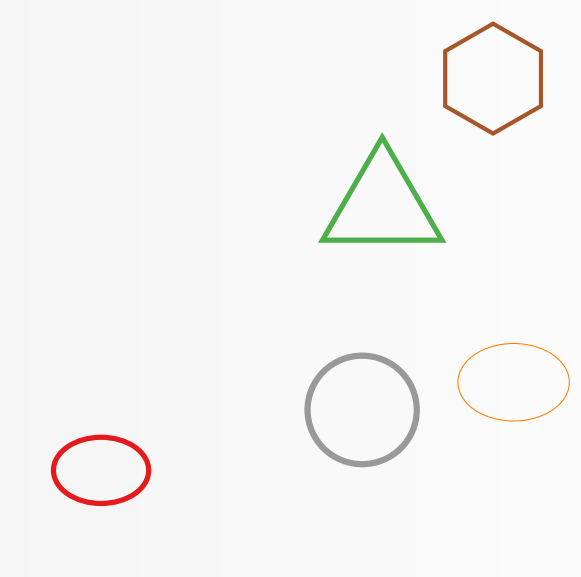[{"shape": "oval", "thickness": 2.5, "radius": 0.41, "center": [0.174, 0.185]}, {"shape": "triangle", "thickness": 2.5, "radius": 0.59, "center": [0.658, 0.643]}, {"shape": "oval", "thickness": 0.5, "radius": 0.48, "center": [0.884, 0.337]}, {"shape": "hexagon", "thickness": 2, "radius": 0.48, "center": [0.848, 0.863]}, {"shape": "circle", "thickness": 3, "radius": 0.47, "center": [0.623, 0.289]}]